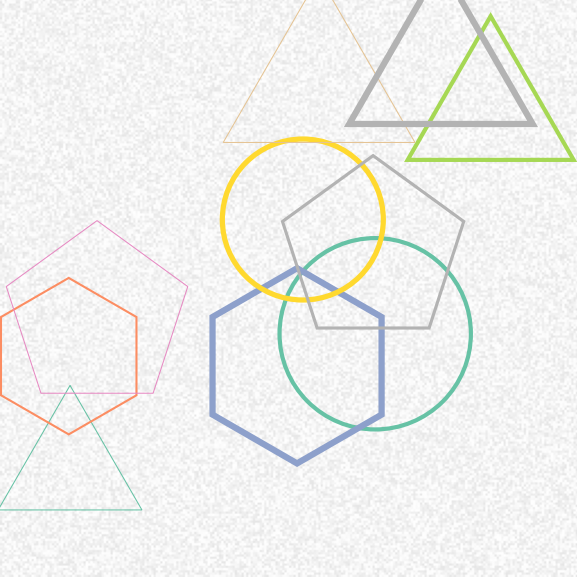[{"shape": "triangle", "thickness": 0.5, "radius": 0.72, "center": [0.121, 0.188]}, {"shape": "circle", "thickness": 2, "radius": 0.83, "center": [0.65, 0.421]}, {"shape": "hexagon", "thickness": 1, "radius": 0.68, "center": [0.119, 0.382]}, {"shape": "hexagon", "thickness": 3, "radius": 0.85, "center": [0.514, 0.366]}, {"shape": "pentagon", "thickness": 0.5, "radius": 0.83, "center": [0.168, 0.452]}, {"shape": "triangle", "thickness": 2, "radius": 0.83, "center": [0.85, 0.805]}, {"shape": "circle", "thickness": 2.5, "radius": 0.7, "center": [0.524, 0.619]}, {"shape": "triangle", "thickness": 0.5, "radius": 0.96, "center": [0.553, 0.848]}, {"shape": "triangle", "thickness": 3, "radius": 0.92, "center": [0.764, 0.876]}, {"shape": "pentagon", "thickness": 1.5, "radius": 0.83, "center": [0.646, 0.565]}]